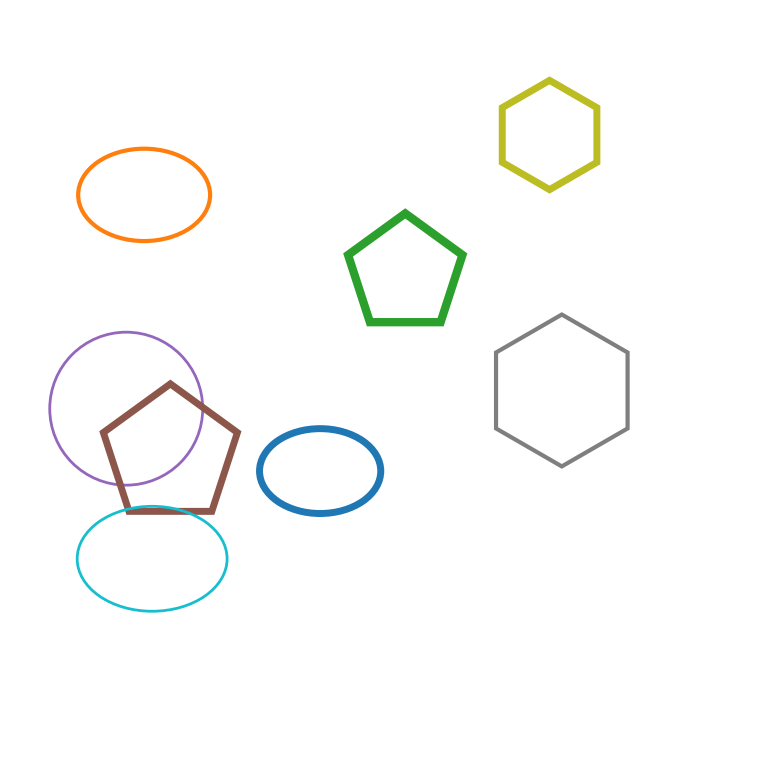[{"shape": "oval", "thickness": 2.5, "radius": 0.39, "center": [0.416, 0.388]}, {"shape": "oval", "thickness": 1.5, "radius": 0.43, "center": [0.187, 0.747]}, {"shape": "pentagon", "thickness": 3, "radius": 0.39, "center": [0.526, 0.645]}, {"shape": "circle", "thickness": 1, "radius": 0.5, "center": [0.164, 0.469]}, {"shape": "pentagon", "thickness": 2.5, "radius": 0.46, "center": [0.221, 0.41]}, {"shape": "hexagon", "thickness": 1.5, "radius": 0.49, "center": [0.73, 0.493]}, {"shape": "hexagon", "thickness": 2.5, "radius": 0.35, "center": [0.714, 0.825]}, {"shape": "oval", "thickness": 1, "radius": 0.49, "center": [0.198, 0.274]}]